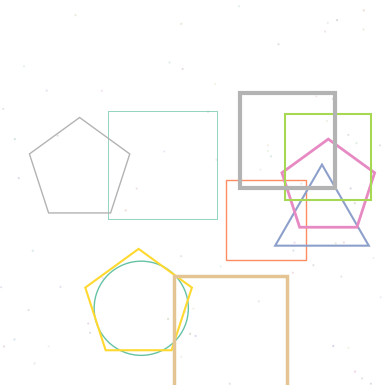[{"shape": "square", "thickness": 0.5, "radius": 0.7, "center": [0.422, 0.572]}, {"shape": "circle", "thickness": 1, "radius": 0.61, "center": [0.367, 0.199]}, {"shape": "square", "thickness": 1, "radius": 0.52, "center": [0.691, 0.428]}, {"shape": "triangle", "thickness": 1.5, "radius": 0.7, "center": [0.836, 0.432]}, {"shape": "pentagon", "thickness": 2, "radius": 0.63, "center": [0.853, 0.512]}, {"shape": "square", "thickness": 1.5, "radius": 0.56, "center": [0.851, 0.593]}, {"shape": "pentagon", "thickness": 1.5, "radius": 0.73, "center": [0.36, 0.208]}, {"shape": "square", "thickness": 2.5, "radius": 0.73, "center": [0.598, 0.136]}, {"shape": "square", "thickness": 3, "radius": 0.62, "center": [0.748, 0.635]}, {"shape": "pentagon", "thickness": 1, "radius": 0.69, "center": [0.207, 0.558]}]